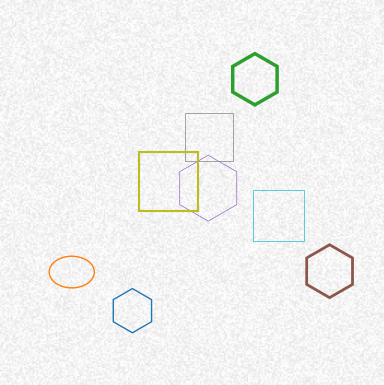[{"shape": "hexagon", "thickness": 1, "radius": 0.29, "center": [0.344, 0.193]}, {"shape": "oval", "thickness": 1, "radius": 0.29, "center": [0.186, 0.293]}, {"shape": "hexagon", "thickness": 2.5, "radius": 0.33, "center": [0.662, 0.794]}, {"shape": "hexagon", "thickness": 0.5, "radius": 0.43, "center": [0.541, 0.511]}, {"shape": "hexagon", "thickness": 2, "radius": 0.34, "center": [0.856, 0.296]}, {"shape": "square", "thickness": 0.5, "radius": 0.31, "center": [0.544, 0.643]}, {"shape": "square", "thickness": 1.5, "radius": 0.38, "center": [0.438, 0.528]}, {"shape": "square", "thickness": 0.5, "radius": 0.33, "center": [0.724, 0.44]}]